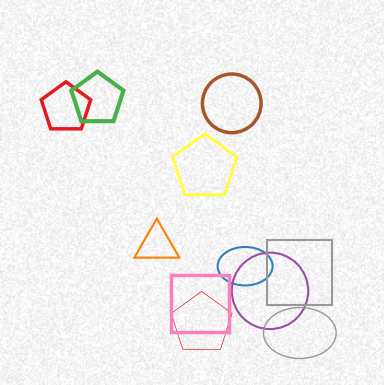[{"shape": "pentagon", "thickness": 0.5, "radius": 0.42, "center": [0.524, 0.16]}, {"shape": "pentagon", "thickness": 2.5, "radius": 0.34, "center": [0.171, 0.72]}, {"shape": "oval", "thickness": 1.5, "radius": 0.36, "center": [0.637, 0.309]}, {"shape": "pentagon", "thickness": 3, "radius": 0.36, "center": [0.253, 0.743]}, {"shape": "circle", "thickness": 1.5, "radius": 0.5, "center": [0.701, 0.245]}, {"shape": "triangle", "thickness": 1.5, "radius": 0.34, "center": [0.407, 0.365]}, {"shape": "pentagon", "thickness": 2, "radius": 0.44, "center": [0.532, 0.565]}, {"shape": "circle", "thickness": 2.5, "radius": 0.38, "center": [0.602, 0.732]}, {"shape": "square", "thickness": 2.5, "radius": 0.37, "center": [0.519, 0.211]}, {"shape": "square", "thickness": 1.5, "radius": 0.42, "center": [0.778, 0.292]}, {"shape": "oval", "thickness": 1, "radius": 0.47, "center": [0.779, 0.135]}]